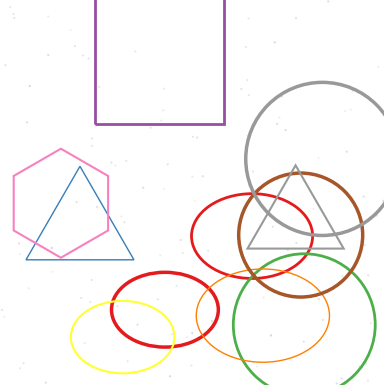[{"shape": "oval", "thickness": 2.5, "radius": 0.69, "center": [0.428, 0.196]}, {"shape": "oval", "thickness": 2, "radius": 0.79, "center": [0.655, 0.387]}, {"shape": "triangle", "thickness": 1, "radius": 0.81, "center": [0.208, 0.406]}, {"shape": "circle", "thickness": 2, "radius": 0.92, "center": [0.79, 0.156]}, {"shape": "square", "thickness": 2, "radius": 0.83, "center": [0.414, 0.845]}, {"shape": "oval", "thickness": 1, "radius": 0.87, "center": [0.683, 0.18]}, {"shape": "oval", "thickness": 1.5, "radius": 0.67, "center": [0.319, 0.124]}, {"shape": "circle", "thickness": 2.5, "radius": 0.81, "center": [0.781, 0.389]}, {"shape": "hexagon", "thickness": 1.5, "radius": 0.71, "center": [0.158, 0.472]}, {"shape": "triangle", "thickness": 1.5, "radius": 0.72, "center": [0.768, 0.426]}, {"shape": "circle", "thickness": 2.5, "radius": 0.99, "center": [0.837, 0.587]}]